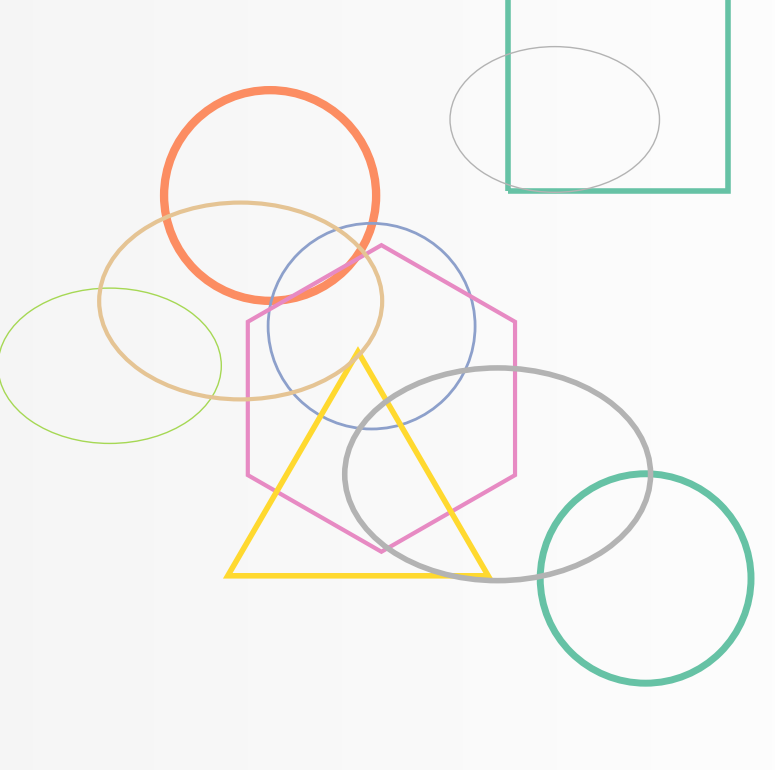[{"shape": "circle", "thickness": 2.5, "radius": 0.68, "center": [0.833, 0.249]}, {"shape": "square", "thickness": 2, "radius": 0.71, "center": [0.797, 0.893]}, {"shape": "circle", "thickness": 3, "radius": 0.68, "center": [0.349, 0.746]}, {"shape": "circle", "thickness": 1, "radius": 0.67, "center": [0.479, 0.576]}, {"shape": "hexagon", "thickness": 1.5, "radius": 1.0, "center": [0.492, 0.483]}, {"shape": "oval", "thickness": 0.5, "radius": 0.72, "center": [0.141, 0.525]}, {"shape": "triangle", "thickness": 2, "radius": 0.97, "center": [0.462, 0.349]}, {"shape": "oval", "thickness": 1.5, "radius": 0.91, "center": [0.311, 0.609]}, {"shape": "oval", "thickness": 2, "radius": 0.99, "center": [0.642, 0.384]}, {"shape": "oval", "thickness": 0.5, "radius": 0.68, "center": [0.716, 0.845]}]